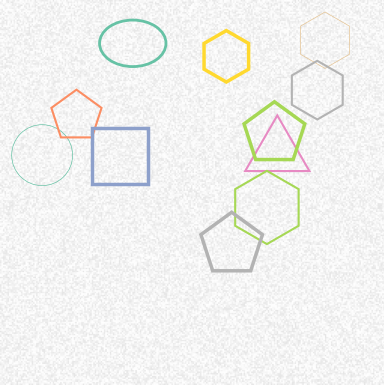[{"shape": "oval", "thickness": 2, "radius": 0.43, "center": [0.345, 0.887]}, {"shape": "circle", "thickness": 0.5, "radius": 0.4, "center": [0.109, 0.597]}, {"shape": "pentagon", "thickness": 1.5, "radius": 0.34, "center": [0.199, 0.699]}, {"shape": "square", "thickness": 2.5, "radius": 0.36, "center": [0.311, 0.595]}, {"shape": "triangle", "thickness": 1.5, "radius": 0.48, "center": [0.72, 0.604]}, {"shape": "hexagon", "thickness": 1.5, "radius": 0.48, "center": [0.693, 0.461]}, {"shape": "pentagon", "thickness": 2.5, "radius": 0.41, "center": [0.713, 0.653]}, {"shape": "hexagon", "thickness": 2.5, "radius": 0.33, "center": [0.588, 0.854]}, {"shape": "hexagon", "thickness": 0.5, "radius": 0.37, "center": [0.844, 0.896]}, {"shape": "pentagon", "thickness": 2.5, "radius": 0.42, "center": [0.602, 0.365]}, {"shape": "hexagon", "thickness": 1.5, "radius": 0.38, "center": [0.824, 0.766]}]